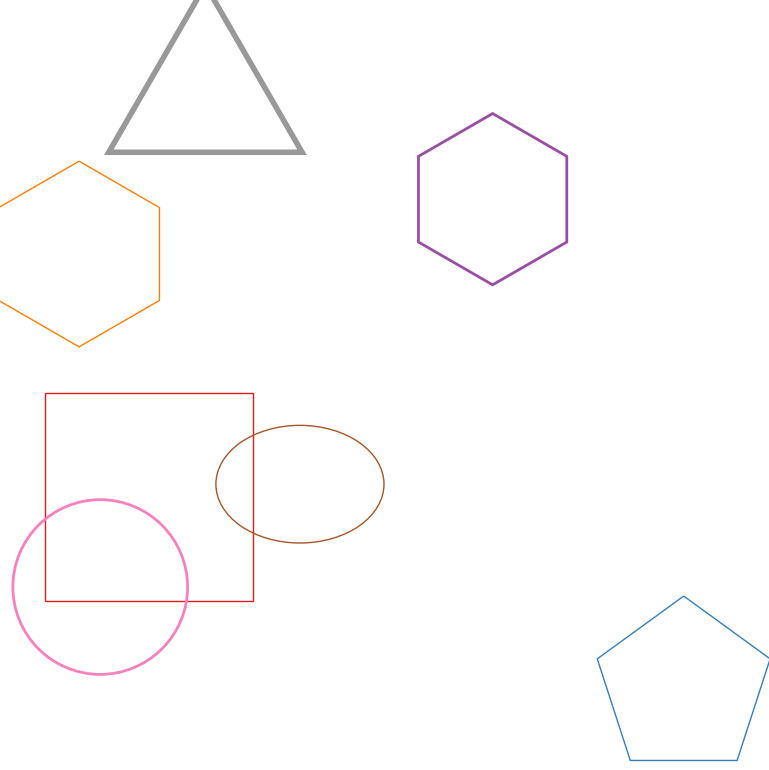[{"shape": "square", "thickness": 0.5, "radius": 0.68, "center": [0.193, 0.354]}, {"shape": "pentagon", "thickness": 0.5, "radius": 0.59, "center": [0.888, 0.108]}, {"shape": "hexagon", "thickness": 1, "radius": 0.56, "center": [0.64, 0.741]}, {"shape": "hexagon", "thickness": 0.5, "radius": 0.6, "center": [0.103, 0.67]}, {"shape": "oval", "thickness": 0.5, "radius": 0.55, "center": [0.39, 0.371]}, {"shape": "circle", "thickness": 1, "radius": 0.57, "center": [0.13, 0.238]}, {"shape": "triangle", "thickness": 2, "radius": 0.72, "center": [0.267, 0.875]}]